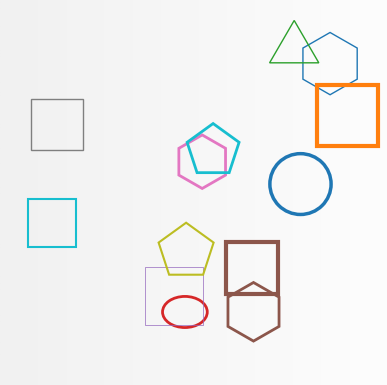[{"shape": "circle", "thickness": 2.5, "radius": 0.39, "center": [0.775, 0.522]}, {"shape": "hexagon", "thickness": 1, "radius": 0.4, "center": [0.852, 0.835]}, {"shape": "square", "thickness": 3, "radius": 0.4, "center": [0.897, 0.701]}, {"shape": "triangle", "thickness": 1, "radius": 0.37, "center": [0.759, 0.873]}, {"shape": "oval", "thickness": 2, "radius": 0.29, "center": [0.477, 0.19]}, {"shape": "square", "thickness": 0.5, "radius": 0.38, "center": [0.449, 0.231]}, {"shape": "square", "thickness": 3, "radius": 0.34, "center": [0.651, 0.304]}, {"shape": "hexagon", "thickness": 2, "radius": 0.38, "center": [0.654, 0.19]}, {"shape": "hexagon", "thickness": 2, "radius": 0.35, "center": [0.522, 0.58]}, {"shape": "square", "thickness": 1, "radius": 0.33, "center": [0.147, 0.677]}, {"shape": "pentagon", "thickness": 1.5, "radius": 0.37, "center": [0.48, 0.347]}, {"shape": "pentagon", "thickness": 2, "radius": 0.35, "center": [0.55, 0.609]}, {"shape": "square", "thickness": 1.5, "radius": 0.31, "center": [0.135, 0.422]}]